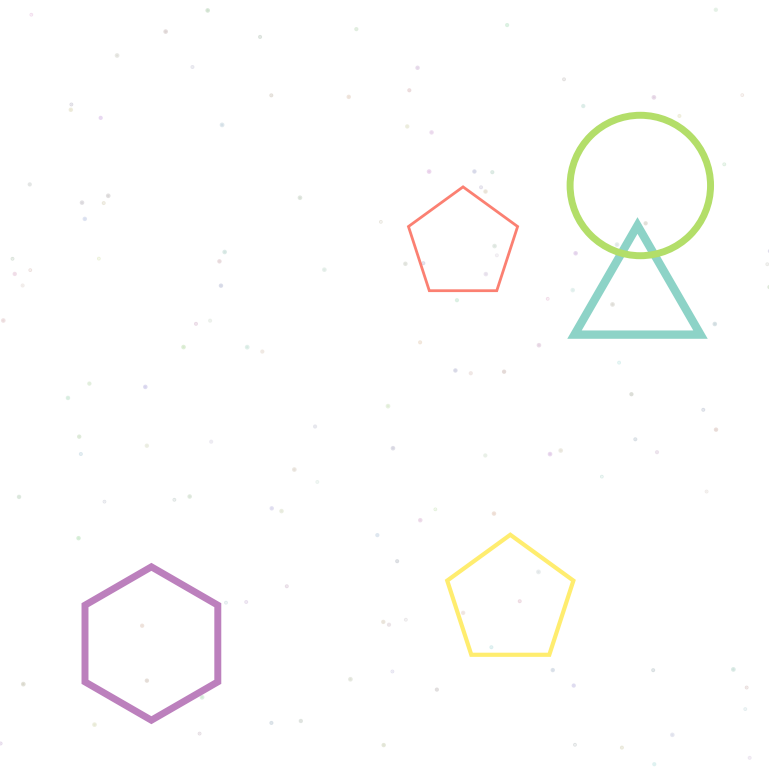[{"shape": "triangle", "thickness": 3, "radius": 0.47, "center": [0.828, 0.613]}, {"shape": "pentagon", "thickness": 1, "radius": 0.37, "center": [0.601, 0.683]}, {"shape": "circle", "thickness": 2.5, "radius": 0.46, "center": [0.832, 0.759]}, {"shape": "hexagon", "thickness": 2.5, "radius": 0.5, "center": [0.197, 0.164]}, {"shape": "pentagon", "thickness": 1.5, "radius": 0.43, "center": [0.663, 0.219]}]